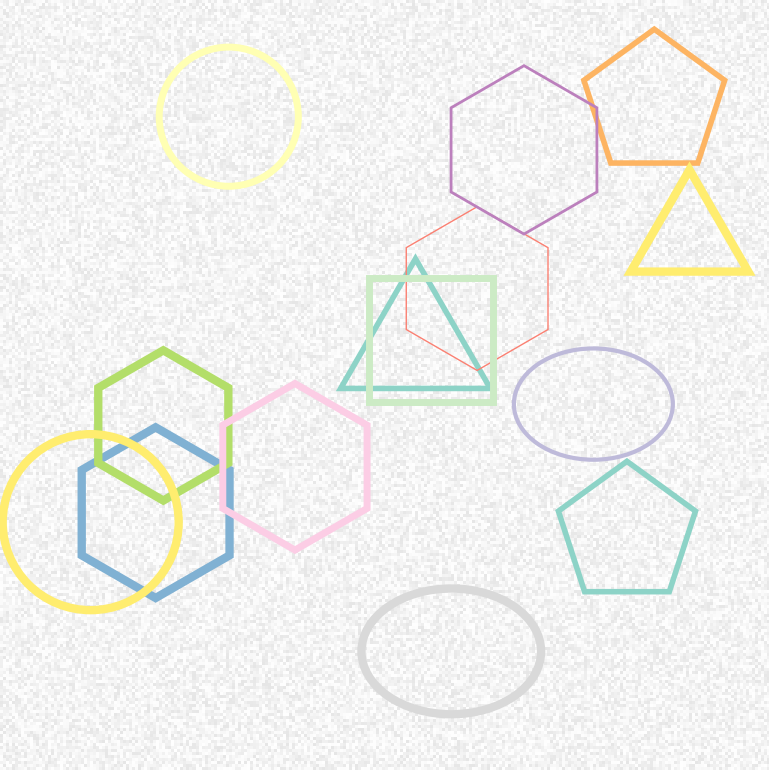[{"shape": "pentagon", "thickness": 2, "radius": 0.47, "center": [0.814, 0.307]}, {"shape": "triangle", "thickness": 2, "radius": 0.56, "center": [0.54, 0.552]}, {"shape": "circle", "thickness": 2.5, "radius": 0.45, "center": [0.297, 0.848]}, {"shape": "oval", "thickness": 1.5, "radius": 0.52, "center": [0.771, 0.475]}, {"shape": "hexagon", "thickness": 0.5, "radius": 0.53, "center": [0.62, 0.625]}, {"shape": "hexagon", "thickness": 3, "radius": 0.55, "center": [0.202, 0.334]}, {"shape": "pentagon", "thickness": 2, "radius": 0.48, "center": [0.85, 0.866]}, {"shape": "hexagon", "thickness": 3, "radius": 0.49, "center": [0.212, 0.447]}, {"shape": "hexagon", "thickness": 2.5, "radius": 0.54, "center": [0.383, 0.394]}, {"shape": "oval", "thickness": 3, "radius": 0.58, "center": [0.586, 0.154]}, {"shape": "hexagon", "thickness": 1, "radius": 0.55, "center": [0.681, 0.805]}, {"shape": "square", "thickness": 2.5, "radius": 0.4, "center": [0.56, 0.559]}, {"shape": "triangle", "thickness": 3, "radius": 0.44, "center": [0.895, 0.691]}, {"shape": "circle", "thickness": 3, "radius": 0.57, "center": [0.118, 0.322]}]